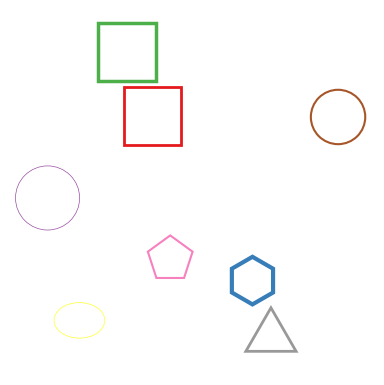[{"shape": "square", "thickness": 2, "radius": 0.37, "center": [0.396, 0.698]}, {"shape": "hexagon", "thickness": 3, "radius": 0.31, "center": [0.656, 0.271]}, {"shape": "square", "thickness": 2.5, "radius": 0.37, "center": [0.33, 0.864]}, {"shape": "circle", "thickness": 0.5, "radius": 0.42, "center": [0.124, 0.486]}, {"shape": "oval", "thickness": 0.5, "radius": 0.33, "center": [0.206, 0.168]}, {"shape": "circle", "thickness": 1.5, "radius": 0.35, "center": [0.878, 0.696]}, {"shape": "pentagon", "thickness": 1.5, "radius": 0.31, "center": [0.442, 0.327]}, {"shape": "triangle", "thickness": 2, "radius": 0.38, "center": [0.704, 0.125]}]